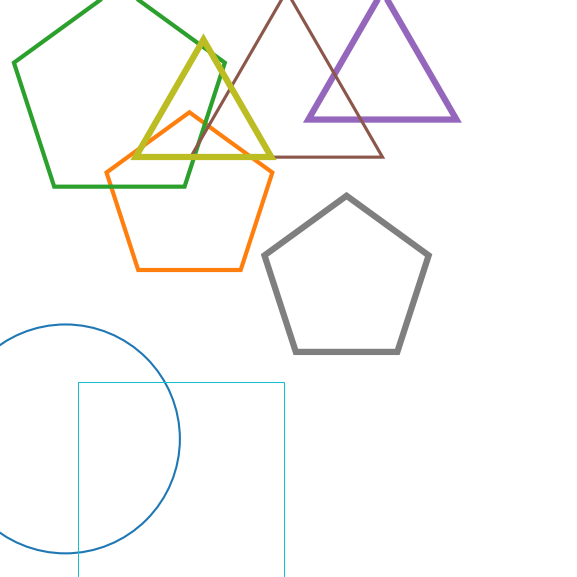[{"shape": "circle", "thickness": 1, "radius": 0.99, "center": [0.113, 0.239]}, {"shape": "pentagon", "thickness": 2, "radius": 0.75, "center": [0.328, 0.654]}, {"shape": "pentagon", "thickness": 2, "radius": 0.96, "center": [0.207, 0.831]}, {"shape": "triangle", "thickness": 3, "radius": 0.74, "center": [0.662, 0.866]}, {"shape": "triangle", "thickness": 1.5, "radius": 0.96, "center": [0.496, 0.823]}, {"shape": "pentagon", "thickness": 3, "radius": 0.75, "center": [0.6, 0.511]}, {"shape": "triangle", "thickness": 3, "radius": 0.68, "center": [0.352, 0.795]}, {"shape": "square", "thickness": 0.5, "radius": 0.89, "center": [0.313, 0.159]}]